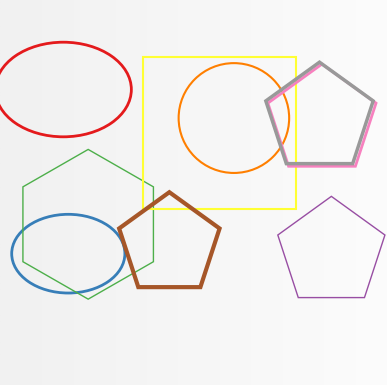[{"shape": "oval", "thickness": 2, "radius": 0.88, "center": [0.163, 0.768]}, {"shape": "oval", "thickness": 2, "radius": 0.73, "center": [0.176, 0.341]}, {"shape": "hexagon", "thickness": 1, "radius": 0.97, "center": [0.228, 0.417]}, {"shape": "pentagon", "thickness": 1, "radius": 0.73, "center": [0.855, 0.345]}, {"shape": "circle", "thickness": 1.5, "radius": 0.71, "center": [0.604, 0.693]}, {"shape": "square", "thickness": 1.5, "radius": 0.99, "center": [0.567, 0.655]}, {"shape": "pentagon", "thickness": 3, "radius": 0.68, "center": [0.437, 0.364]}, {"shape": "pentagon", "thickness": 2, "radius": 0.73, "center": [0.831, 0.687]}, {"shape": "pentagon", "thickness": 2.5, "radius": 0.73, "center": [0.825, 0.693]}]